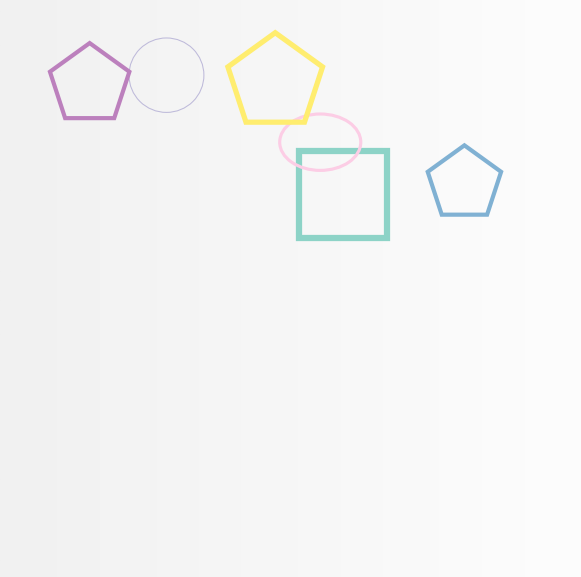[{"shape": "square", "thickness": 3, "radius": 0.38, "center": [0.591, 0.662]}, {"shape": "circle", "thickness": 0.5, "radius": 0.32, "center": [0.286, 0.869]}, {"shape": "pentagon", "thickness": 2, "radius": 0.33, "center": [0.799, 0.681]}, {"shape": "oval", "thickness": 1.5, "radius": 0.35, "center": [0.551, 0.753]}, {"shape": "pentagon", "thickness": 2, "radius": 0.36, "center": [0.154, 0.853]}, {"shape": "pentagon", "thickness": 2.5, "radius": 0.43, "center": [0.474, 0.857]}]